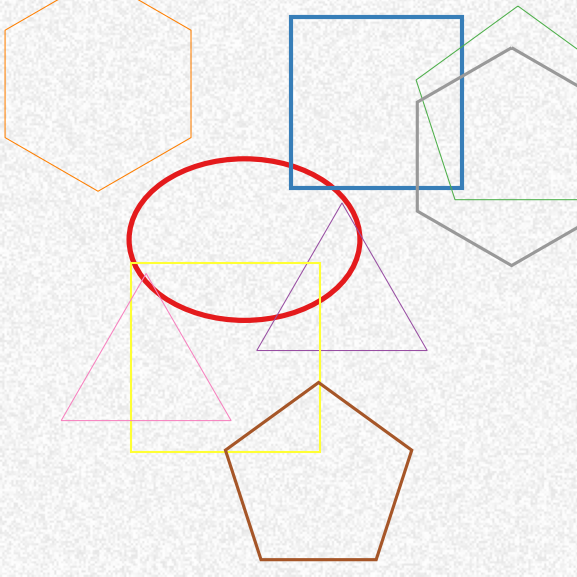[{"shape": "oval", "thickness": 2.5, "radius": 1.0, "center": [0.423, 0.584]}, {"shape": "square", "thickness": 2, "radius": 0.74, "center": [0.653, 0.821]}, {"shape": "pentagon", "thickness": 0.5, "radius": 0.93, "center": [0.897, 0.803]}, {"shape": "triangle", "thickness": 0.5, "radius": 0.85, "center": [0.592, 0.477]}, {"shape": "hexagon", "thickness": 0.5, "radius": 0.93, "center": [0.17, 0.854]}, {"shape": "square", "thickness": 1, "radius": 0.81, "center": [0.39, 0.38]}, {"shape": "pentagon", "thickness": 1.5, "radius": 0.85, "center": [0.552, 0.167]}, {"shape": "triangle", "thickness": 0.5, "radius": 0.85, "center": [0.253, 0.356]}, {"shape": "hexagon", "thickness": 1.5, "radius": 0.94, "center": [0.886, 0.728]}]